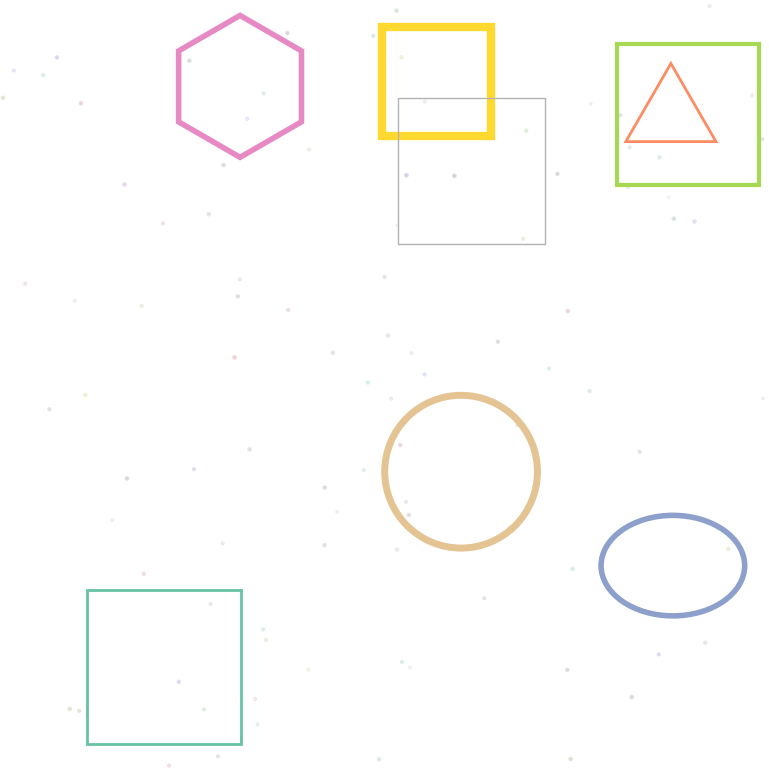[{"shape": "square", "thickness": 1, "radius": 0.5, "center": [0.214, 0.134]}, {"shape": "triangle", "thickness": 1, "radius": 0.34, "center": [0.871, 0.85]}, {"shape": "oval", "thickness": 2, "radius": 0.47, "center": [0.874, 0.265]}, {"shape": "hexagon", "thickness": 2, "radius": 0.46, "center": [0.312, 0.888]}, {"shape": "square", "thickness": 1.5, "radius": 0.46, "center": [0.893, 0.851]}, {"shape": "square", "thickness": 3, "radius": 0.35, "center": [0.566, 0.895]}, {"shape": "circle", "thickness": 2.5, "radius": 0.5, "center": [0.599, 0.387]}, {"shape": "square", "thickness": 0.5, "radius": 0.48, "center": [0.612, 0.778]}]